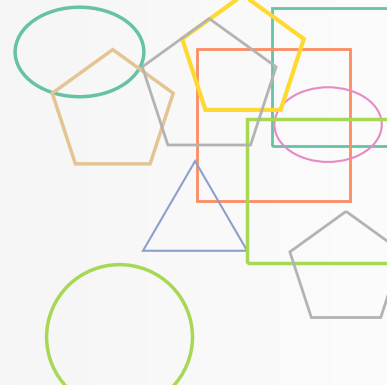[{"shape": "oval", "thickness": 2.5, "radius": 0.83, "center": [0.205, 0.865]}, {"shape": "square", "thickness": 2, "radius": 0.89, "center": [0.88, 0.8]}, {"shape": "square", "thickness": 2, "radius": 0.99, "center": [0.706, 0.675]}, {"shape": "triangle", "thickness": 1.5, "radius": 0.78, "center": [0.503, 0.426]}, {"shape": "oval", "thickness": 1.5, "radius": 0.69, "center": [0.847, 0.676]}, {"shape": "circle", "thickness": 2.5, "radius": 0.94, "center": [0.309, 0.124]}, {"shape": "square", "thickness": 2.5, "radius": 0.94, "center": [0.824, 0.504]}, {"shape": "pentagon", "thickness": 3, "radius": 0.83, "center": [0.627, 0.848]}, {"shape": "pentagon", "thickness": 2.5, "radius": 0.82, "center": [0.291, 0.707]}, {"shape": "pentagon", "thickness": 2, "radius": 0.76, "center": [0.893, 0.299]}, {"shape": "pentagon", "thickness": 2, "radius": 0.91, "center": [0.54, 0.77]}]